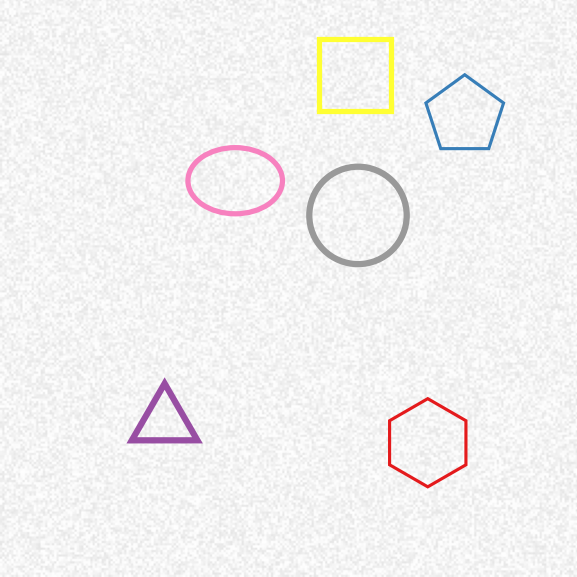[{"shape": "hexagon", "thickness": 1.5, "radius": 0.38, "center": [0.741, 0.232]}, {"shape": "pentagon", "thickness": 1.5, "radius": 0.35, "center": [0.805, 0.799]}, {"shape": "triangle", "thickness": 3, "radius": 0.33, "center": [0.285, 0.269]}, {"shape": "square", "thickness": 2.5, "radius": 0.31, "center": [0.615, 0.869]}, {"shape": "oval", "thickness": 2.5, "radius": 0.41, "center": [0.407, 0.686]}, {"shape": "circle", "thickness": 3, "radius": 0.42, "center": [0.62, 0.626]}]